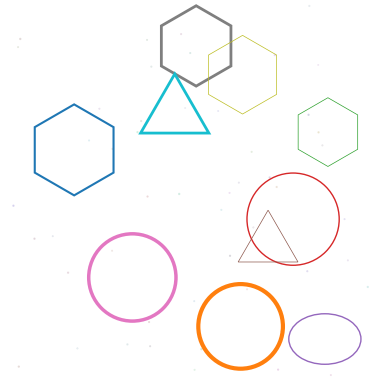[{"shape": "hexagon", "thickness": 1.5, "radius": 0.59, "center": [0.193, 0.611]}, {"shape": "circle", "thickness": 3, "radius": 0.55, "center": [0.625, 0.152]}, {"shape": "hexagon", "thickness": 0.5, "radius": 0.45, "center": [0.852, 0.657]}, {"shape": "circle", "thickness": 1, "radius": 0.6, "center": [0.761, 0.431]}, {"shape": "oval", "thickness": 1, "radius": 0.47, "center": [0.844, 0.119]}, {"shape": "triangle", "thickness": 0.5, "radius": 0.45, "center": [0.696, 0.364]}, {"shape": "circle", "thickness": 2.5, "radius": 0.57, "center": [0.344, 0.279]}, {"shape": "hexagon", "thickness": 2, "radius": 0.52, "center": [0.509, 0.881]}, {"shape": "hexagon", "thickness": 0.5, "radius": 0.51, "center": [0.63, 0.806]}, {"shape": "triangle", "thickness": 2, "radius": 0.51, "center": [0.454, 0.706]}]